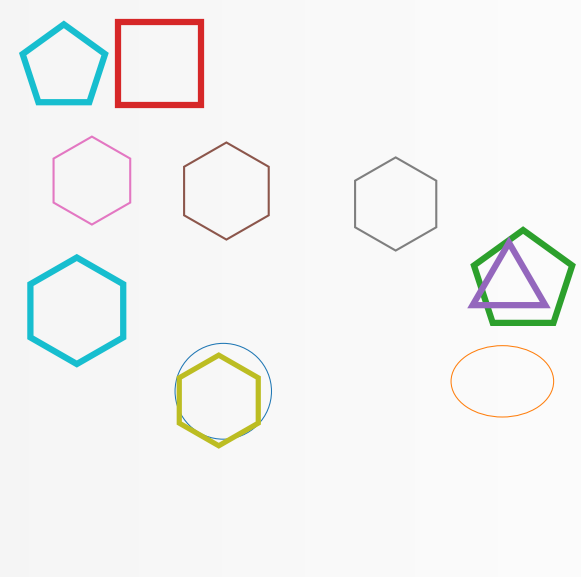[{"shape": "circle", "thickness": 0.5, "radius": 0.41, "center": [0.384, 0.322]}, {"shape": "oval", "thickness": 0.5, "radius": 0.44, "center": [0.864, 0.339]}, {"shape": "pentagon", "thickness": 3, "radius": 0.44, "center": [0.9, 0.512]}, {"shape": "square", "thickness": 3, "radius": 0.36, "center": [0.274, 0.89]}, {"shape": "triangle", "thickness": 3, "radius": 0.36, "center": [0.876, 0.507]}, {"shape": "hexagon", "thickness": 1, "radius": 0.42, "center": [0.39, 0.668]}, {"shape": "hexagon", "thickness": 1, "radius": 0.38, "center": [0.158, 0.686]}, {"shape": "hexagon", "thickness": 1, "radius": 0.4, "center": [0.681, 0.646]}, {"shape": "hexagon", "thickness": 2.5, "radius": 0.39, "center": [0.376, 0.306]}, {"shape": "pentagon", "thickness": 3, "radius": 0.37, "center": [0.11, 0.882]}, {"shape": "hexagon", "thickness": 3, "radius": 0.46, "center": [0.132, 0.461]}]